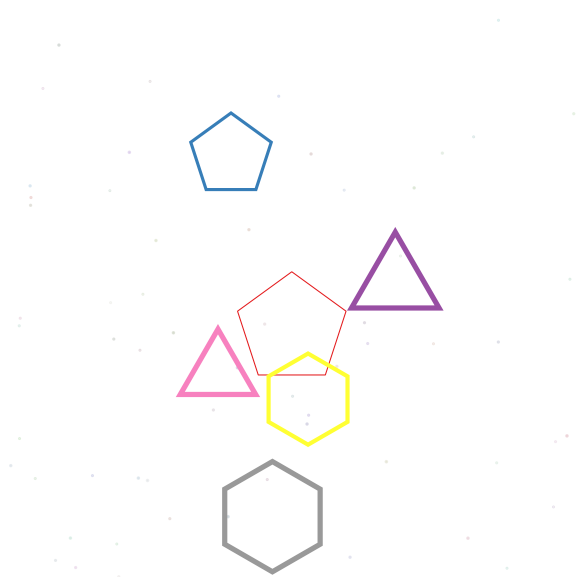[{"shape": "pentagon", "thickness": 0.5, "radius": 0.49, "center": [0.505, 0.43]}, {"shape": "pentagon", "thickness": 1.5, "radius": 0.37, "center": [0.4, 0.73]}, {"shape": "triangle", "thickness": 2.5, "radius": 0.44, "center": [0.684, 0.51]}, {"shape": "hexagon", "thickness": 2, "radius": 0.39, "center": [0.533, 0.308]}, {"shape": "triangle", "thickness": 2.5, "radius": 0.38, "center": [0.377, 0.354]}, {"shape": "hexagon", "thickness": 2.5, "radius": 0.48, "center": [0.472, 0.104]}]